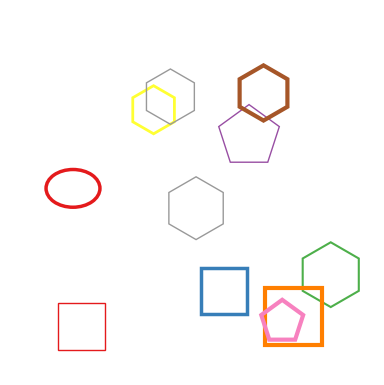[{"shape": "square", "thickness": 1, "radius": 0.31, "center": [0.212, 0.152]}, {"shape": "oval", "thickness": 2.5, "radius": 0.35, "center": [0.19, 0.511]}, {"shape": "square", "thickness": 2.5, "radius": 0.3, "center": [0.581, 0.243]}, {"shape": "hexagon", "thickness": 1.5, "radius": 0.42, "center": [0.859, 0.287]}, {"shape": "pentagon", "thickness": 1, "radius": 0.41, "center": [0.647, 0.646]}, {"shape": "square", "thickness": 3, "radius": 0.37, "center": [0.762, 0.178]}, {"shape": "hexagon", "thickness": 2, "radius": 0.31, "center": [0.399, 0.715]}, {"shape": "hexagon", "thickness": 3, "radius": 0.36, "center": [0.684, 0.759]}, {"shape": "pentagon", "thickness": 3, "radius": 0.29, "center": [0.733, 0.164]}, {"shape": "hexagon", "thickness": 1, "radius": 0.41, "center": [0.509, 0.459]}, {"shape": "hexagon", "thickness": 1, "radius": 0.36, "center": [0.443, 0.749]}]